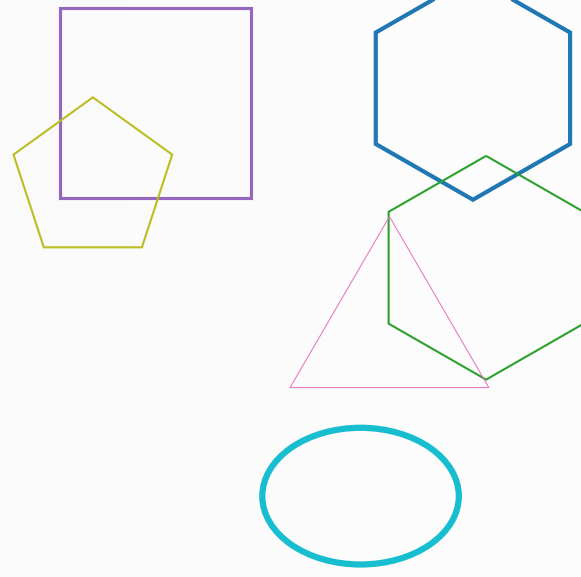[{"shape": "hexagon", "thickness": 2, "radius": 0.97, "center": [0.814, 0.846]}, {"shape": "hexagon", "thickness": 1, "radius": 0.97, "center": [0.836, 0.536]}, {"shape": "square", "thickness": 1.5, "radius": 0.82, "center": [0.268, 0.82]}, {"shape": "triangle", "thickness": 0.5, "radius": 0.99, "center": [0.67, 0.427]}, {"shape": "pentagon", "thickness": 1, "radius": 0.72, "center": [0.16, 0.687]}, {"shape": "oval", "thickness": 3, "radius": 0.85, "center": [0.62, 0.14]}]